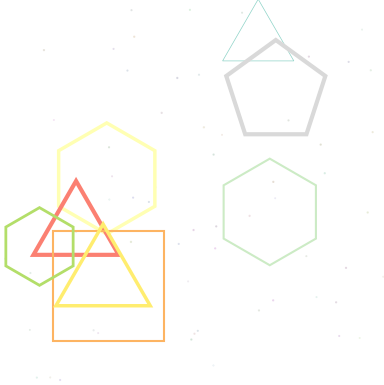[{"shape": "triangle", "thickness": 0.5, "radius": 0.53, "center": [0.671, 0.895]}, {"shape": "hexagon", "thickness": 2.5, "radius": 0.72, "center": [0.277, 0.536]}, {"shape": "triangle", "thickness": 3, "radius": 0.64, "center": [0.198, 0.402]}, {"shape": "square", "thickness": 1.5, "radius": 0.72, "center": [0.282, 0.258]}, {"shape": "hexagon", "thickness": 2, "radius": 0.5, "center": [0.103, 0.36]}, {"shape": "pentagon", "thickness": 3, "radius": 0.68, "center": [0.716, 0.761]}, {"shape": "hexagon", "thickness": 1.5, "radius": 0.69, "center": [0.701, 0.449]}, {"shape": "triangle", "thickness": 2.5, "radius": 0.71, "center": [0.268, 0.277]}]